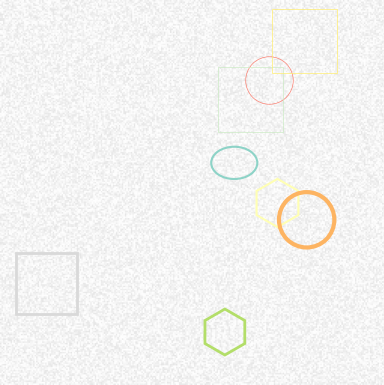[{"shape": "oval", "thickness": 1.5, "radius": 0.3, "center": [0.608, 0.577]}, {"shape": "hexagon", "thickness": 1.5, "radius": 0.31, "center": [0.721, 0.473]}, {"shape": "circle", "thickness": 0.5, "radius": 0.31, "center": [0.7, 0.791]}, {"shape": "circle", "thickness": 3, "radius": 0.36, "center": [0.796, 0.429]}, {"shape": "hexagon", "thickness": 2, "radius": 0.3, "center": [0.584, 0.138]}, {"shape": "square", "thickness": 2, "radius": 0.39, "center": [0.12, 0.264]}, {"shape": "square", "thickness": 0.5, "radius": 0.42, "center": [0.65, 0.741]}, {"shape": "square", "thickness": 0.5, "radius": 0.42, "center": [0.792, 0.894]}]